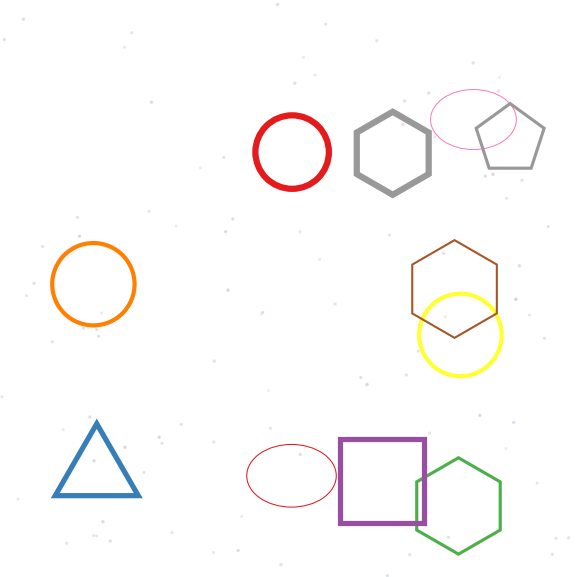[{"shape": "oval", "thickness": 0.5, "radius": 0.39, "center": [0.505, 0.175]}, {"shape": "circle", "thickness": 3, "radius": 0.32, "center": [0.506, 0.736]}, {"shape": "triangle", "thickness": 2.5, "radius": 0.42, "center": [0.168, 0.182]}, {"shape": "hexagon", "thickness": 1.5, "radius": 0.42, "center": [0.794, 0.123]}, {"shape": "square", "thickness": 2.5, "radius": 0.36, "center": [0.662, 0.166]}, {"shape": "circle", "thickness": 2, "radius": 0.36, "center": [0.162, 0.507]}, {"shape": "circle", "thickness": 2, "radius": 0.36, "center": [0.797, 0.419]}, {"shape": "hexagon", "thickness": 1, "radius": 0.42, "center": [0.787, 0.499]}, {"shape": "oval", "thickness": 0.5, "radius": 0.37, "center": [0.82, 0.792]}, {"shape": "hexagon", "thickness": 3, "radius": 0.36, "center": [0.68, 0.734]}, {"shape": "pentagon", "thickness": 1.5, "radius": 0.31, "center": [0.883, 0.758]}]